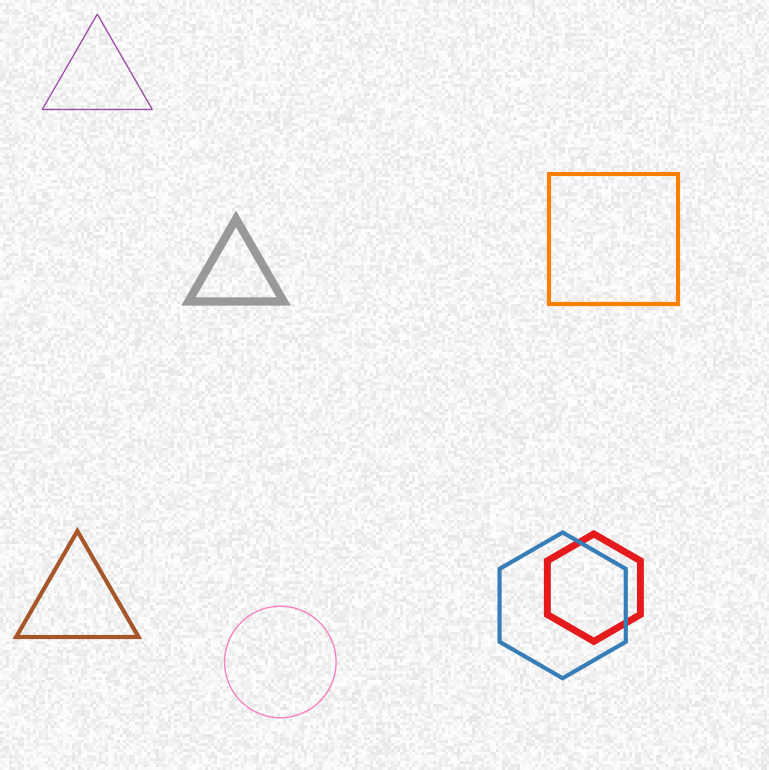[{"shape": "hexagon", "thickness": 2.5, "radius": 0.35, "center": [0.771, 0.237]}, {"shape": "hexagon", "thickness": 1.5, "radius": 0.47, "center": [0.731, 0.214]}, {"shape": "triangle", "thickness": 0.5, "radius": 0.41, "center": [0.126, 0.899]}, {"shape": "square", "thickness": 1.5, "radius": 0.42, "center": [0.797, 0.69]}, {"shape": "triangle", "thickness": 1.5, "radius": 0.46, "center": [0.1, 0.219]}, {"shape": "circle", "thickness": 0.5, "radius": 0.36, "center": [0.364, 0.14]}, {"shape": "triangle", "thickness": 3, "radius": 0.36, "center": [0.307, 0.644]}]